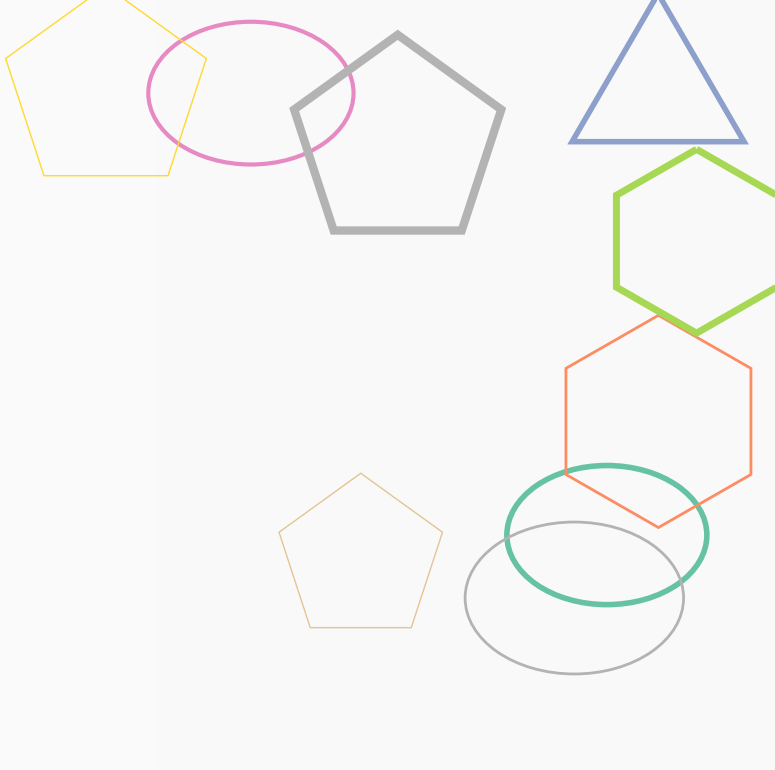[{"shape": "oval", "thickness": 2, "radius": 0.65, "center": [0.783, 0.305]}, {"shape": "hexagon", "thickness": 1, "radius": 0.69, "center": [0.85, 0.453]}, {"shape": "triangle", "thickness": 2, "radius": 0.64, "center": [0.849, 0.88]}, {"shape": "oval", "thickness": 1.5, "radius": 0.66, "center": [0.324, 0.879]}, {"shape": "hexagon", "thickness": 2.5, "radius": 0.6, "center": [0.899, 0.687]}, {"shape": "pentagon", "thickness": 0.5, "radius": 0.68, "center": [0.137, 0.882]}, {"shape": "pentagon", "thickness": 0.5, "radius": 0.55, "center": [0.465, 0.275]}, {"shape": "oval", "thickness": 1, "radius": 0.7, "center": [0.741, 0.223]}, {"shape": "pentagon", "thickness": 3, "radius": 0.7, "center": [0.513, 0.814]}]